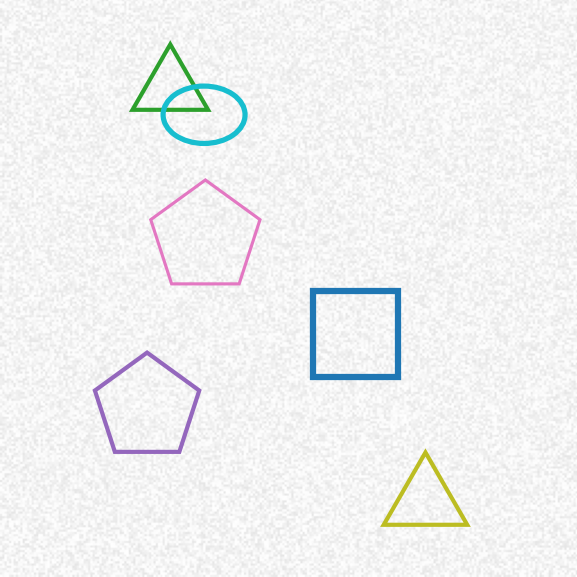[{"shape": "square", "thickness": 3, "radius": 0.37, "center": [0.615, 0.421]}, {"shape": "triangle", "thickness": 2, "radius": 0.38, "center": [0.295, 0.847]}, {"shape": "pentagon", "thickness": 2, "radius": 0.47, "center": [0.255, 0.294]}, {"shape": "pentagon", "thickness": 1.5, "radius": 0.5, "center": [0.356, 0.588]}, {"shape": "triangle", "thickness": 2, "radius": 0.42, "center": [0.737, 0.132]}, {"shape": "oval", "thickness": 2.5, "radius": 0.35, "center": [0.353, 0.8]}]